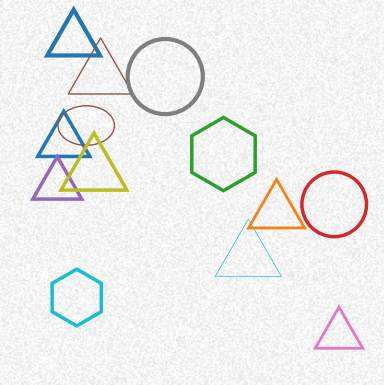[{"shape": "triangle", "thickness": 3, "radius": 0.4, "center": [0.191, 0.896]}, {"shape": "triangle", "thickness": 2.5, "radius": 0.39, "center": [0.166, 0.633]}, {"shape": "triangle", "thickness": 2, "radius": 0.42, "center": [0.718, 0.45]}, {"shape": "hexagon", "thickness": 2.5, "radius": 0.48, "center": [0.58, 0.6]}, {"shape": "circle", "thickness": 2.5, "radius": 0.42, "center": [0.868, 0.469]}, {"shape": "triangle", "thickness": 2.5, "radius": 0.37, "center": [0.149, 0.52]}, {"shape": "triangle", "thickness": 1, "radius": 0.49, "center": [0.261, 0.804]}, {"shape": "oval", "thickness": 1, "radius": 0.37, "center": [0.224, 0.674]}, {"shape": "triangle", "thickness": 2, "radius": 0.36, "center": [0.88, 0.131]}, {"shape": "circle", "thickness": 3, "radius": 0.49, "center": [0.429, 0.801]}, {"shape": "triangle", "thickness": 2.5, "radius": 0.49, "center": [0.244, 0.556]}, {"shape": "hexagon", "thickness": 2.5, "radius": 0.37, "center": [0.199, 0.227]}, {"shape": "triangle", "thickness": 0.5, "radius": 0.5, "center": [0.645, 0.332]}]